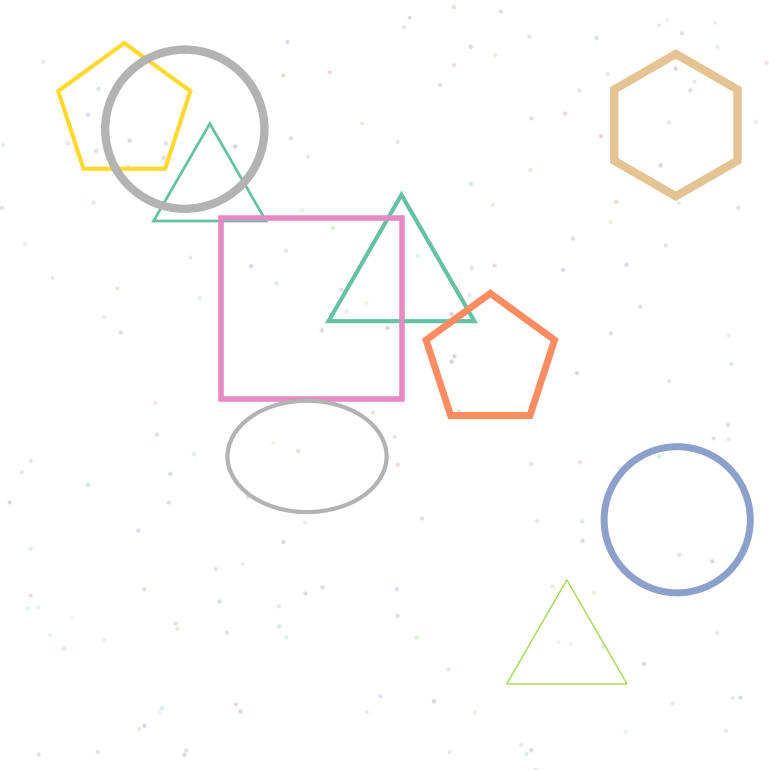[{"shape": "triangle", "thickness": 1.5, "radius": 0.55, "center": [0.521, 0.638]}, {"shape": "triangle", "thickness": 1, "radius": 0.42, "center": [0.272, 0.755]}, {"shape": "pentagon", "thickness": 2.5, "radius": 0.44, "center": [0.637, 0.531]}, {"shape": "circle", "thickness": 2.5, "radius": 0.47, "center": [0.879, 0.325]}, {"shape": "square", "thickness": 2, "radius": 0.59, "center": [0.404, 0.599]}, {"shape": "triangle", "thickness": 0.5, "radius": 0.45, "center": [0.736, 0.157]}, {"shape": "pentagon", "thickness": 1.5, "radius": 0.45, "center": [0.161, 0.854]}, {"shape": "hexagon", "thickness": 3, "radius": 0.46, "center": [0.878, 0.838]}, {"shape": "circle", "thickness": 3, "radius": 0.52, "center": [0.24, 0.832]}, {"shape": "oval", "thickness": 1.5, "radius": 0.52, "center": [0.399, 0.407]}]